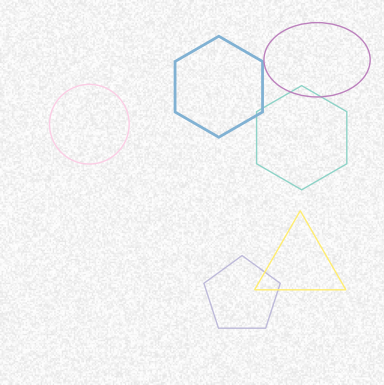[{"shape": "hexagon", "thickness": 1, "radius": 0.68, "center": [0.784, 0.642]}, {"shape": "pentagon", "thickness": 1, "radius": 0.52, "center": [0.629, 0.232]}, {"shape": "hexagon", "thickness": 2, "radius": 0.66, "center": [0.568, 0.775]}, {"shape": "circle", "thickness": 1, "radius": 0.52, "center": [0.232, 0.677]}, {"shape": "oval", "thickness": 1, "radius": 0.69, "center": [0.824, 0.845]}, {"shape": "triangle", "thickness": 1, "radius": 0.68, "center": [0.78, 0.316]}]